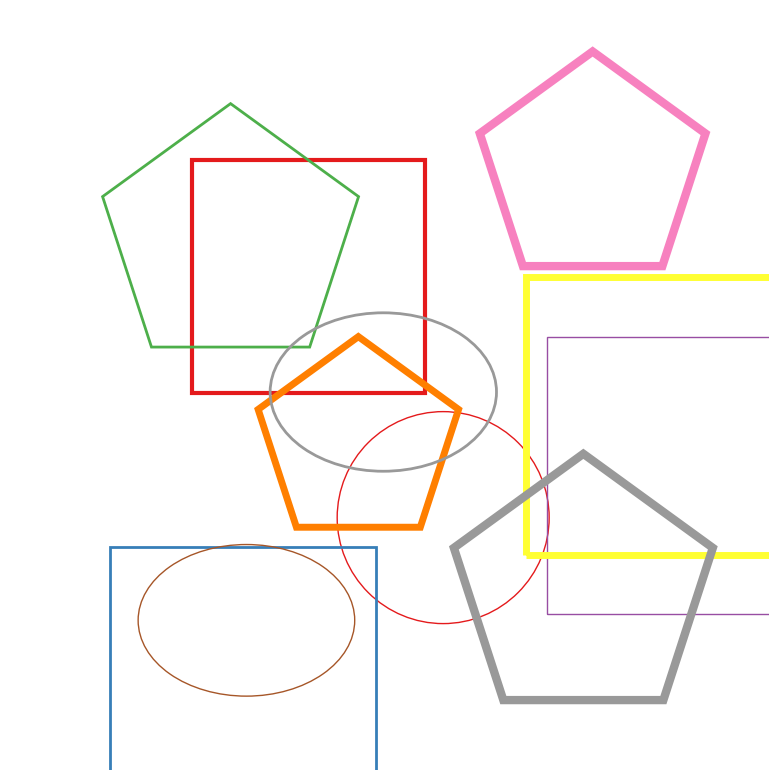[{"shape": "square", "thickness": 1.5, "radius": 0.76, "center": [0.401, 0.641]}, {"shape": "circle", "thickness": 0.5, "radius": 0.69, "center": [0.576, 0.328]}, {"shape": "square", "thickness": 1, "radius": 0.86, "center": [0.315, 0.117]}, {"shape": "pentagon", "thickness": 1, "radius": 0.87, "center": [0.299, 0.691]}, {"shape": "square", "thickness": 0.5, "radius": 0.9, "center": [0.891, 0.383]}, {"shape": "pentagon", "thickness": 2.5, "radius": 0.68, "center": [0.465, 0.426]}, {"shape": "square", "thickness": 2.5, "radius": 0.9, "center": [0.864, 0.46]}, {"shape": "oval", "thickness": 0.5, "radius": 0.7, "center": [0.32, 0.194]}, {"shape": "pentagon", "thickness": 3, "radius": 0.77, "center": [0.77, 0.779]}, {"shape": "pentagon", "thickness": 3, "radius": 0.88, "center": [0.758, 0.234]}, {"shape": "oval", "thickness": 1, "radius": 0.73, "center": [0.498, 0.491]}]